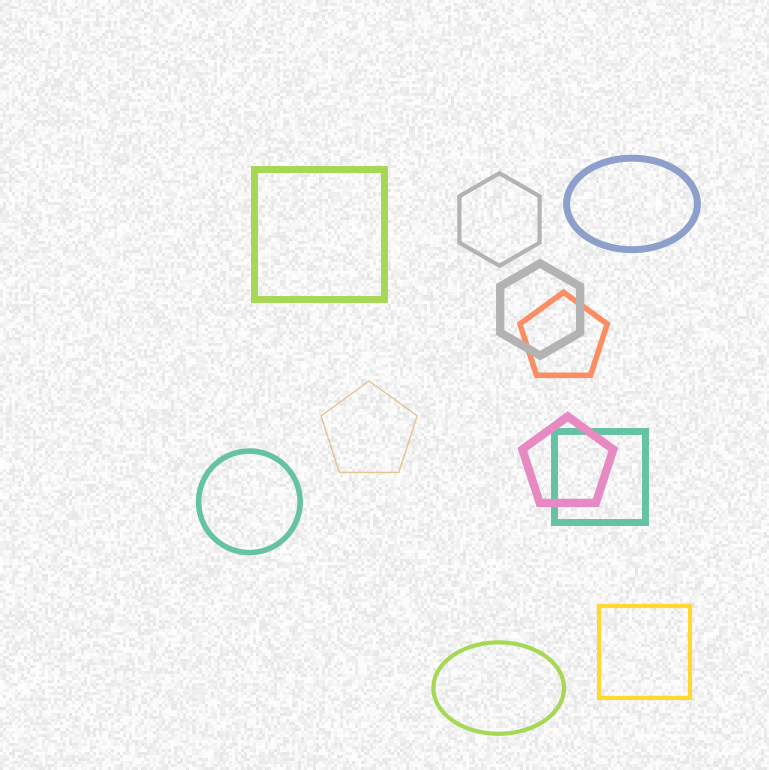[{"shape": "circle", "thickness": 2, "radius": 0.33, "center": [0.324, 0.348]}, {"shape": "square", "thickness": 2.5, "radius": 0.3, "center": [0.778, 0.381]}, {"shape": "pentagon", "thickness": 2, "radius": 0.3, "center": [0.732, 0.561]}, {"shape": "oval", "thickness": 2.5, "radius": 0.42, "center": [0.821, 0.735]}, {"shape": "pentagon", "thickness": 3, "radius": 0.31, "center": [0.737, 0.397]}, {"shape": "oval", "thickness": 1.5, "radius": 0.42, "center": [0.648, 0.106]}, {"shape": "square", "thickness": 2.5, "radius": 0.42, "center": [0.415, 0.697]}, {"shape": "square", "thickness": 1.5, "radius": 0.3, "center": [0.837, 0.153]}, {"shape": "pentagon", "thickness": 0.5, "radius": 0.33, "center": [0.479, 0.44]}, {"shape": "hexagon", "thickness": 1.5, "radius": 0.3, "center": [0.649, 0.715]}, {"shape": "hexagon", "thickness": 3, "radius": 0.3, "center": [0.702, 0.598]}]